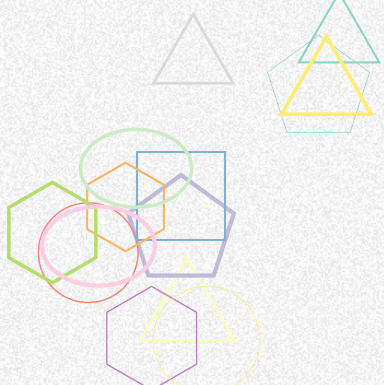[{"shape": "pentagon", "thickness": 0.5, "radius": 0.7, "center": [0.827, 0.769]}, {"shape": "triangle", "thickness": 1.5, "radius": 0.6, "center": [0.881, 0.898]}, {"shape": "triangle", "thickness": 1.5, "radius": 0.7, "center": [0.486, 0.187]}, {"shape": "pentagon", "thickness": 3, "radius": 0.72, "center": [0.47, 0.401]}, {"shape": "circle", "thickness": 1, "radius": 0.65, "center": [0.229, 0.344]}, {"shape": "square", "thickness": 1.5, "radius": 0.57, "center": [0.471, 0.491]}, {"shape": "hexagon", "thickness": 1.5, "radius": 0.58, "center": [0.326, 0.462]}, {"shape": "hexagon", "thickness": 2.5, "radius": 0.65, "center": [0.136, 0.396]}, {"shape": "oval", "thickness": 3, "radius": 0.73, "center": [0.256, 0.361]}, {"shape": "triangle", "thickness": 2, "radius": 0.6, "center": [0.502, 0.844]}, {"shape": "hexagon", "thickness": 1, "radius": 0.67, "center": [0.394, 0.121]}, {"shape": "oval", "thickness": 2.5, "radius": 0.72, "center": [0.354, 0.563]}, {"shape": "circle", "thickness": 0.5, "radius": 0.69, "center": [0.536, 0.118]}, {"shape": "triangle", "thickness": 2.5, "radius": 0.67, "center": [0.848, 0.771]}]